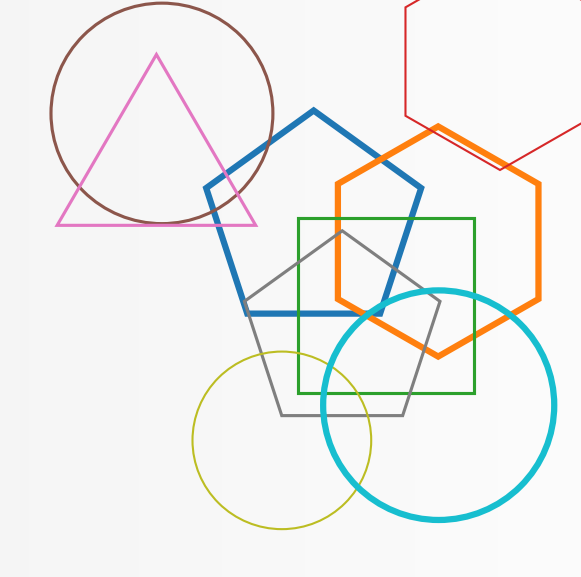[{"shape": "pentagon", "thickness": 3, "radius": 0.97, "center": [0.54, 0.613]}, {"shape": "hexagon", "thickness": 3, "radius": 1.0, "center": [0.754, 0.581]}, {"shape": "square", "thickness": 1.5, "radius": 0.76, "center": [0.664, 0.47]}, {"shape": "hexagon", "thickness": 1, "radius": 0.94, "center": [0.86, 0.893]}, {"shape": "circle", "thickness": 1.5, "radius": 0.95, "center": [0.279, 0.803]}, {"shape": "triangle", "thickness": 1.5, "radius": 0.99, "center": [0.269, 0.708]}, {"shape": "pentagon", "thickness": 1.5, "radius": 0.88, "center": [0.589, 0.423]}, {"shape": "circle", "thickness": 1, "radius": 0.77, "center": [0.485, 0.237]}, {"shape": "circle", "thickness": 3, "radius": 0.99, "center": [0.755, 0.298]}]